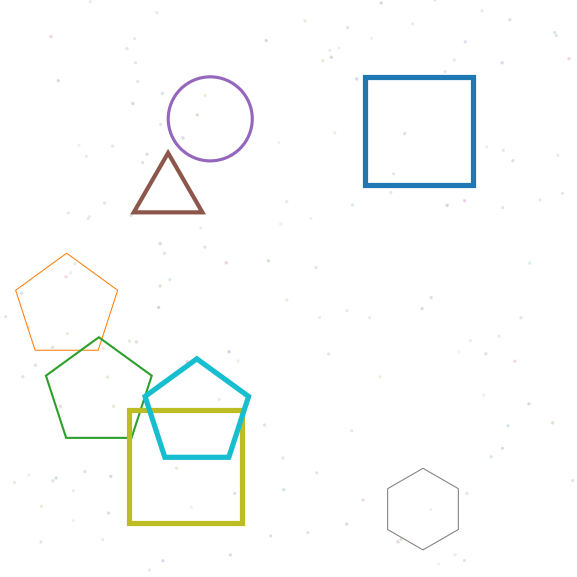[{"shape": "square", "thickness": 2.5, "radius": 0.47, "center": [0.725, 0.773]}, {"shape": "pentagon", "thickness": 0.5, "radius": 0.46, "center": [0.115, 0.468]}, {"shape": "pentagon", "thickness": 1, "radius": 0.48, "center": [0.171, 0.319]}, {"shape": "circle", "thickness": 1.5, "radius": 0.36, "center": [0.364, 0.793]}, {"shape": "triangle", "thickness": 2, "radius": 0.34, "center": [0.291, 0.666]}, {"shape": "hexagon", "thickness": 0.5, "radius": 0.35, "center": [0.732, 0.118]}, {"shape": "square", "thickness": 2.5, "radius": 0.49, "center": [0.321, 0.191]}, {"shape": "pentagon", "thickness": 2.5, "radius": 0.47, "center": [0.341, 0.284]}]